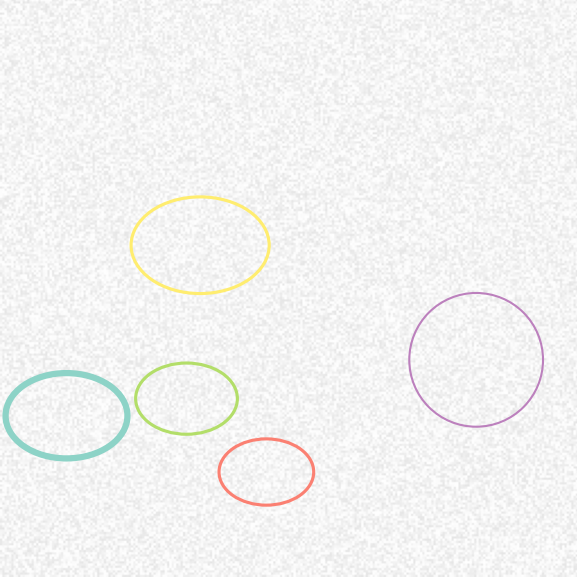[{"shape": "oval", "thickness": 3, "radius": 0.53, "center": [0.115, 0.279]}, {"shape": "oval", "thickness": 1.5, "radius": 0.41, "center": [0.461, 0.182]}, {"shape": "oval", "thickness": 1.5, "radius": 0.44, "center": [0.323, 0.309]}, {"shape": "circle", "thickness": 1, "radius": 0.58, "center": [0.825, 0.376]}, {"shape": "oval", "thickness": 1.5, "radius": 0.6, "center": [0.347, 0.575]}]